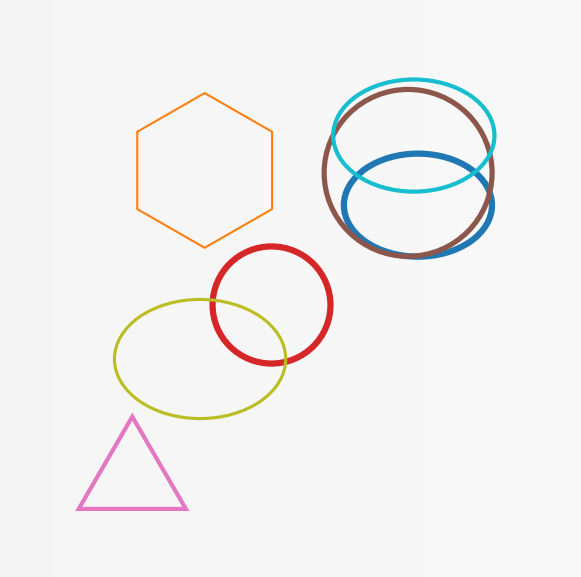[{"shape": "oval", "thickness": 3, "radius": 0.64, "center": [0.719, 0.644]}, {"shape": "hexagon", "thickness": 1, "radius": 0.67, "center": [0.352, 0.704]}, {"shape": "circle", "thickness": 3, "radius": 0.51, "center": [0.467, 0.471]}, {"shape": "circle", "thickness": 2.5, "radius": 0.72, "center": [0.702, 0.7]}, {"shape": "triangle", "thickness": 2, "radius": 0.53, "center": [0.228, 0.171]}, {"shape": "oval", "thickness": 1.5, "radius": 0.74, "center": [0.344, 0.378]}, {"shape": "oval", "thickness": 2, "radius": 0.69, "center": [0.712, 0.764]}]